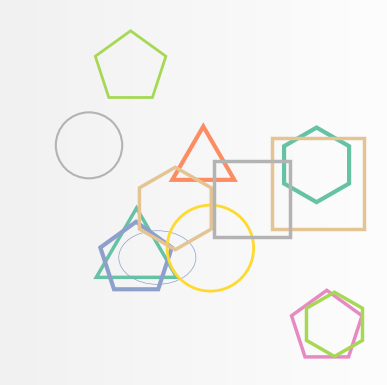[{"shape": "triangle", "thickness": 2.5, "radius": 0.6, "center": [0.352, 0.34]}, {"shape": "hexagon", "thickness": 3, "radius": 0.48, "center": [0.817, 0.572]}, {"shape": "triangle", "thickness": 3, "radius": 0.46, "center": [0.525, 0.579]}, {"shape": "pentagon", "thickness": 3, "radius": 0.48, "center": [0.351, 0.327]}, {"shape": "oval", "thickness": 0.5, "radius": 0.5, "center": [0.406, 0.331]}, {"shape": "pentagon", "thickness": 2.5, "radius": 0.48, "center": [0.843, 0.15]}, {"shape": "hexagon", "thickness": 2.5, "radius": 0.42, "center": [0.863, 0.158]}, {"shape": "pentagon", "thickness": 2, "radius": 0.48, "center": [0.337, 0.824]}, {"shape": "circle", "thickness": 2, "radius": 0.56, "center": [0.543, 0.355]}, {"shape": "hexagon", "thickness": 2.5, "radius": 0.54, "center": [0.452, 0.459]}, {"shape": "square", "thickness": 2.5, "radius": 0.59, "center": [0.821, 0.524]}, {"shape": "circle", "thickness": 1.5, "radius": 0.43, "center": [0.23, 0.622]}, {"shape": "square", "thickness": 2.5, "radius": 0.49, "center": [0.65, 0.483]}]